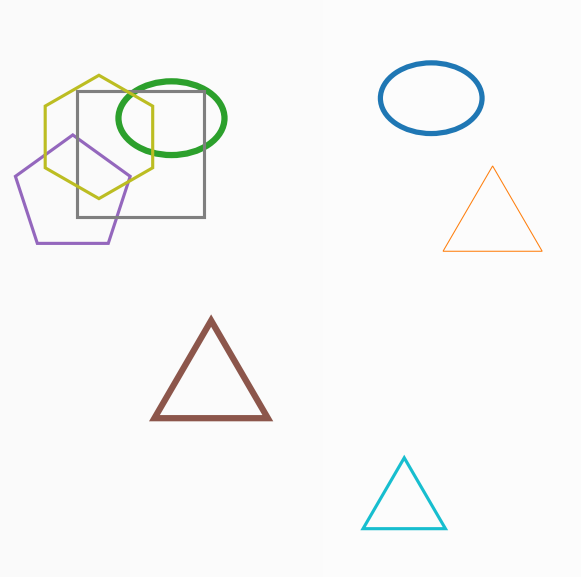[{"shape": "oval", "thickness": 2.5, "radius": 0.44, "center": [0.742, 0.829]}, {"shape": "triangle", "thickness": 0.5, "radius": 0.49, "center": [0.848, 0.613]}, {"shape": "oval", "thickness": 3, "radius": 0.46, "center": [0.295, 0.794]}, {"shape": "pentagon", "thickness": 1.5, "radius": 0.52, "center": [0.125, 0.662]}, {"shape": "triangle", "thickness": 3, "radius": 0.56, "center": [0.363, 0.331]}, {"shape": "square", "thickness": 1.5, "radius": 0.55, "center": [0.241, 0.733]}, {"shape": "hexagon", "thickness": 1.5, "radius": 0.53, "center": [0.17, 0.762]}, {"shape": "triangle", "thickness": 1.5, "radius": 0.41, "center": [0.695, 0.125]}]